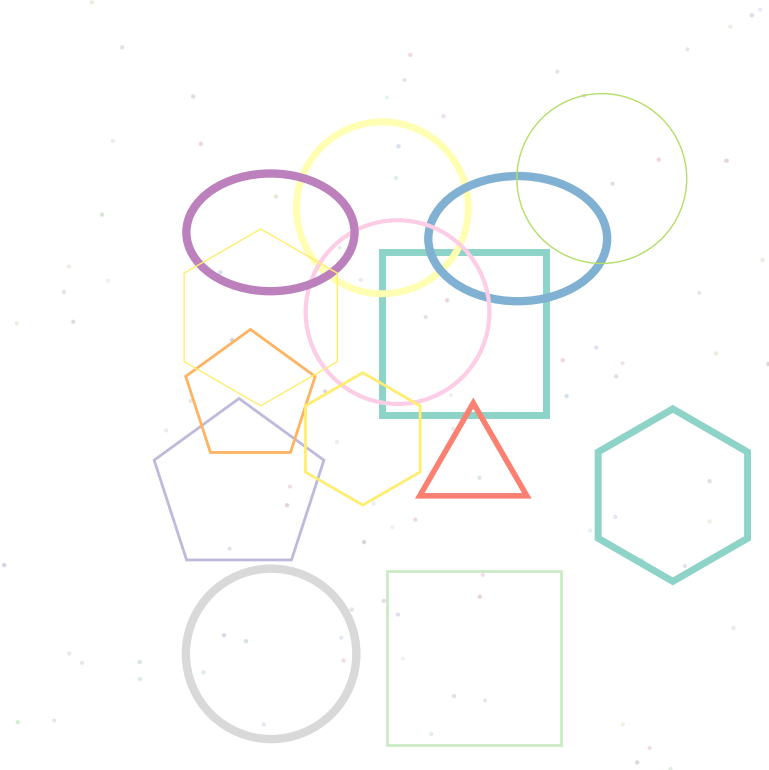[{"shape": "square", "thickness": 2.5, "radius": 0.53, "center": [0.603, 0.567]}, {"shape": "hexagon", "thickness": 2.5, "radius": 0.56, "center": [0.874, 0.357]}, {"shape": "circle", "thickness": 2.5, "radius": 0.56, "center": [0.497, 0.73]}, {"shape": "pentagon", "thickness": 1, "radius": 0.58, "center": [0.31, 0.367]}, {"shape": "triangle", "thickness": 2, "radius": 0.4, "center": [0.615, 0.396]}, {"shape": "oval", "thickness": 3, "radius": 0.58, "center": [0.672, 0.69]}, {"shape": "pentagon", "thickness": 1, "radius": 0.44, "center": [0.325, 0.484]}, {"shape": "circle", "thickness": 0.5, "radius": 0.55, "center": [0.782, 0.768]}, {"shape": "circle", "thickness": 1.5, "radius": 0.6, "center": [0.516, 0.595]}, {"shape": "circle", "thickness": 3, "radius": 0.55, "center": [0.352, 0.151]}, {"shape": "oval", "thickness": 3, "radius": 0.55, "center": [0.351, 0.698]}, {"shape": "square", "thickness": 1, "radius": 0.56, "center": [0.616, 0.145]}, {"shape": "hexagon", "thickness": 1, "radius": 0.43, "center": [0.471, 0.43]}, {"shape": "hexagon", "thickness": 0.5, "radius": 0.57, "center": [0.339, 0.588]}]